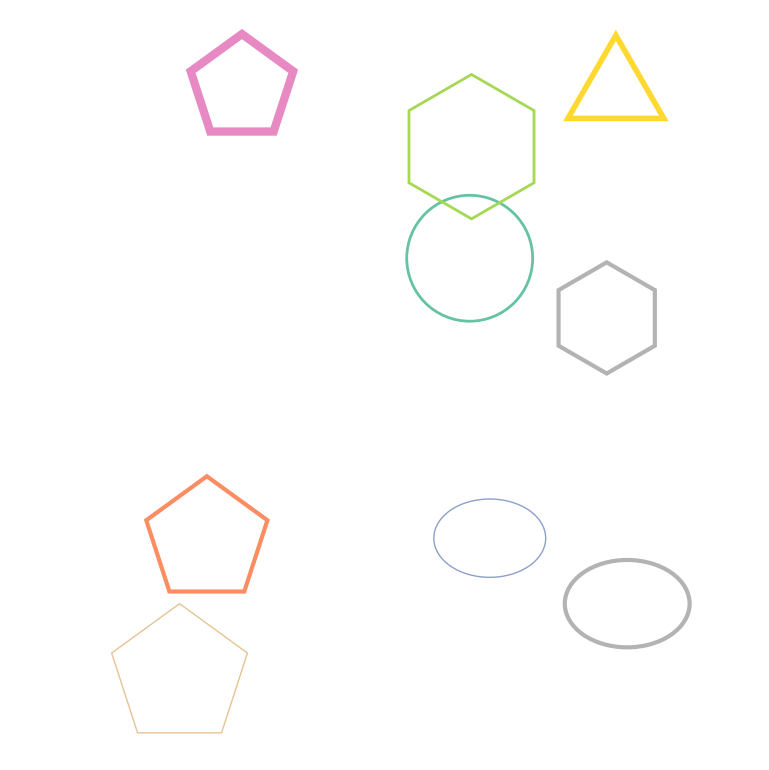[{"shape": "circle", "thickness": 1, "radius": 0.41, "center": [0.61, 0.665]}, {"shape": "pentagon", "thickness": 1.5, "radius": 0.41, "center": [0.269, 0.299]}, {"shape": "oval", "thickness": 0.5, "radius": 0.36, "center": [0.636, 0.301]}, {"shape": "pentagon", "thickness": 3, "radius": 0.35, "center": [0.314, 0.886]}, {"shape": "hexagon", "thickness": 1, "radius": 0.47, "center": [0.612, 0.81]}, {"shape": "triangle", "thickness": 2, "radius": 0.36, "center": [0.8, 0.882]}, {"shape": "pentagon", "thickness": 0.5, "radius": 0.46, "center": [0.233, 0.123]}, {"shape": "hexagon", "thickness": 1.5, "radius": 0.36, "center": [0.788, 0.587]}, {"shape": "oval", "thickness": 1.5, "radius": 0.41, "center": [0.815, 0.216]}]